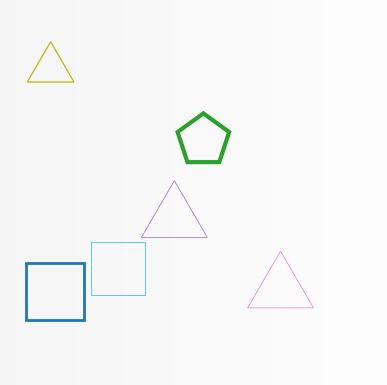[{"shape": "square", "thickness": 2, "radius": 0.37, "center": [0.141, 0.243]}, {"shape": "pentagon", "thickness": 3, "radius": 0.35, "center": [0.525, 0.635]}, {"shape": "triangle", "thickness": 0.5, "radius": 0.49, "center": [0.45, 0.432]}, {"shape": "triangle", "thickness": 0.5, "radius": 0.49, "center": [0.724, 0.249]}, {"shape": "triangle", "thickness": 1, "radius": 0.35, "center": [0.131, 0.822]}, {"shape": "square", "thickness": 0.5, "radius": 0.35, "center": [0.305, 0.302]}]